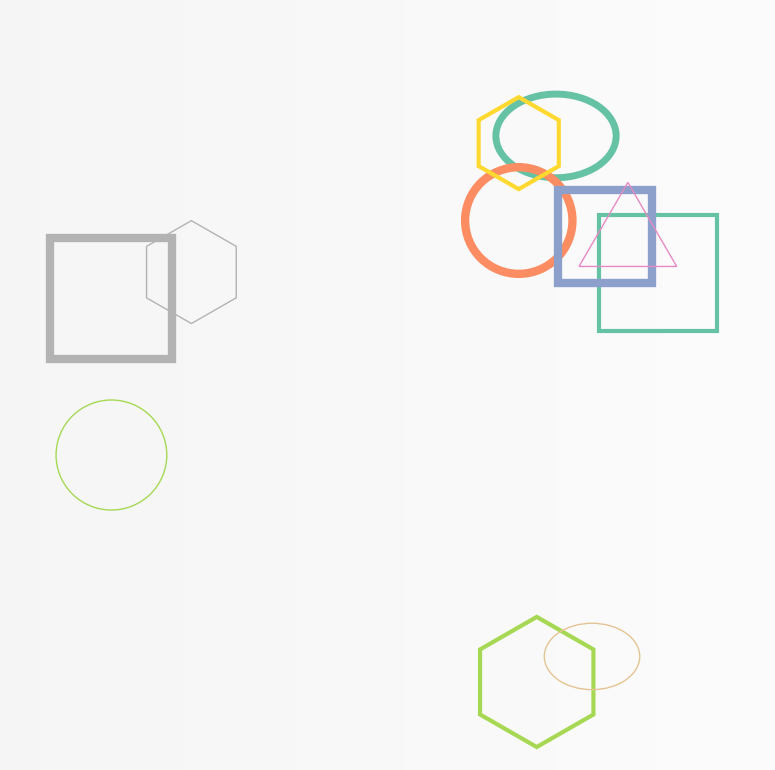[{"shape": "oval", "thickness": 2.5, "radius": 0.39, "center": [0.717, 0.823]}, {"shape": "square", "thickness": 1.5, "radius": 0.38, "center": [0.849, 0.645]}, {"shape": "circle", "thickness": 3, "radius": 0.35, "center": [0.669, 0.714]}, {"shape": "square", "thickness": 3, "radius": 0.3, "center": [0.781, 0.692]}, {"shape": "triangle", "thickness": 0.5, "radius": 0.36, "center": [0.81, 0.69]}, {"shape": "hexagon", "thickness": 1.5, "radius": 0.42, "center": [0.693, 0.114]}, {"shape": "circle", "thickness": 0.5, "radius": 0.36, "center": [0.144, 0.409]}, {"shape": "hexagon", "thickness": 1.5, "radius": 0.3, "center": [0.669, 0.814]}, {"shape": "oval", "thickness": 0.5, "radius": 0.31, "center": [0.764, 0.147]}, {"shape": "hexagon", "thickness": 0.5, "radius": 0.33, "center": [0.247, 0.647]}, {"shape": "square", "thickness": 3, "radius": 0.39, "center": [0.143, 0.612]}]